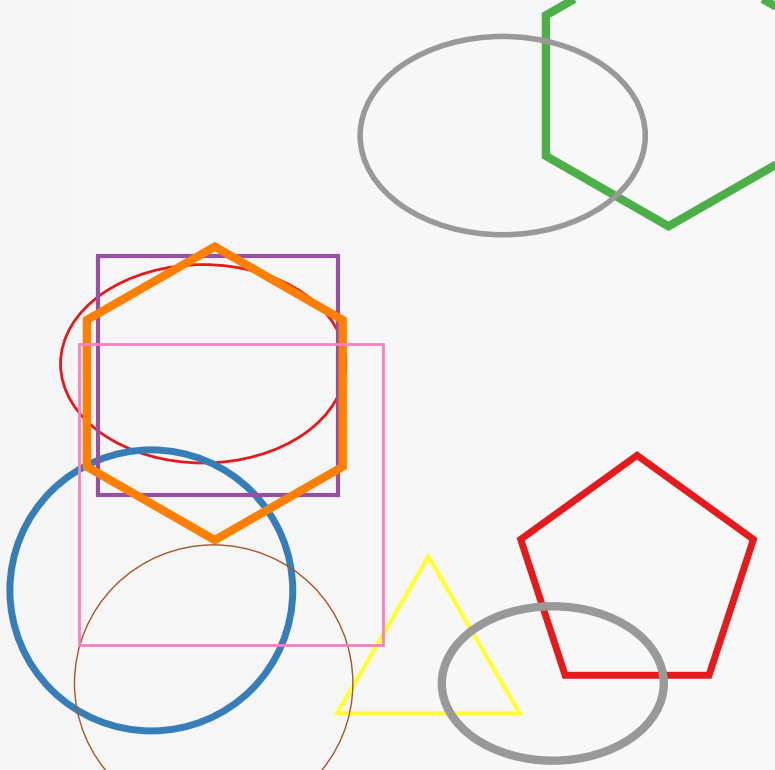[{"shape": "pentagon", "thickness": 2.5, "radius": 0.79, "center": [0.822, 0.251]}, {"shape": "oval", "thickness": 1, "radius": 0.92, "center": [0.262, 0.528]}, {"shape": "circle", "thickness": 2.5, "radius": 0.91, "center": [0.195, 0.233]}, {"shape": "hexagon", "thickness": 3, "radius": 0.91, "center": [0.863, 0.889]}, {"shape": "square", "thickness": 1.5, "radius": 0.77, "center": [0.281, 0.513]}, {"shape": "hexagon", "thickness": 3, "radius": 0.95, "center": [0.277, 0.489]}, {"shape": "triangle", "thickness": 1.5, "radius": 0.68, "center": [0.553, 0.141]}, {"shape": "circle", "thickness": 0.5, "radius": 0.9, "center": [0.276, 0.113]}, {"shape": "square", "thickness": 1, "radius": 0.98, "center": [0.298, 0.358]}, {"shape": "oval", "thickness": 2, "radius": 0.92, "center": [0.649, 0.824]}, {"shape": "oval", "thickness": 3, "radius": 0.72, "center": [0.713, 0.112]}]